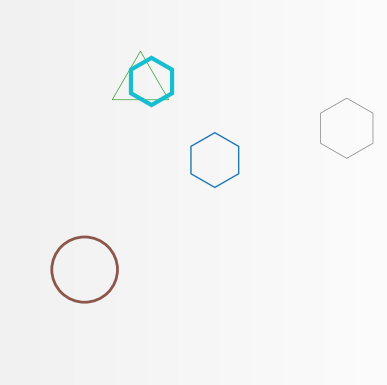[{"shape": "hexagon", "thickness": 1, "radius": 0.36, "center": [0.554, 0.584]}, {"shape": "triangle", "thickness": 0.5, "radius": 0.42, "center": [0.362, 0.783]}, {"shape": "circle", "thickness": 2, "radius": 0.42, "center": [0.218, 0.3]}, {"shape": "hexagon", "thickness": 0.5, "radius": 0.39, "center": [0.895, 0.667]}, {"shape": "hexagon", "thickness": 3, "radius": 0.31, "center": [0.391, 0.788]}]